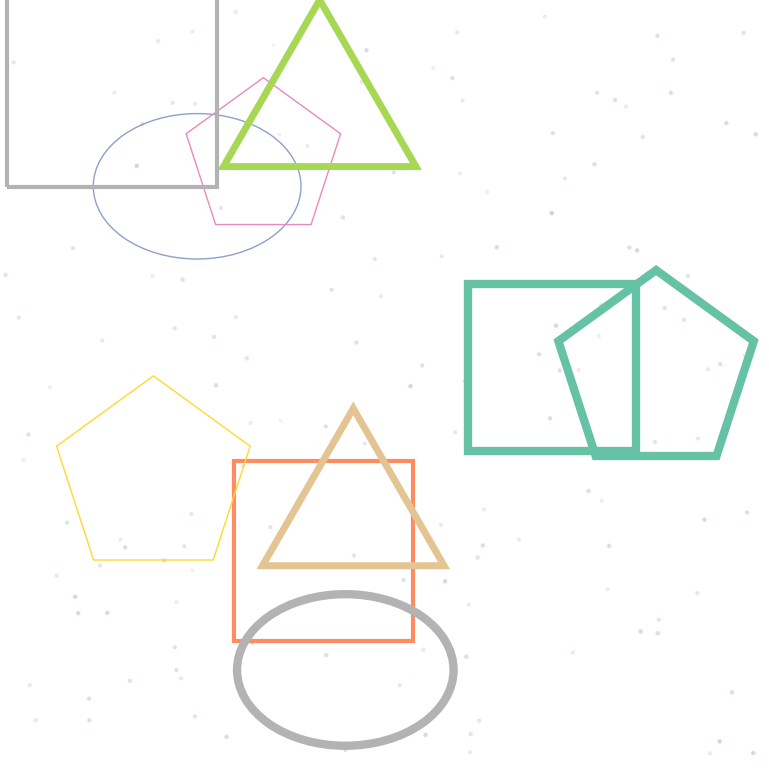[{"shape": "pentagon", "thickness": 3, "radius": 0.67, "center": [0.852, 0.516]}, {"shape": "square", "thickness": 3, "radius": 0.54, "center": [0.717, 0.523]}, {"shape": "square", "thickness": 1.5, "radius": 0.58, "center": [0.42, 0.284]}, {"shape": "oval", "thickness": 0.5, "radius": 0.67, "center": [0.256, 0.758]}, {"shape": "pentagon", "thickness": 0.5, "radius": 0.53, "center": [0.342, 0.794]}, {"shape": "triangle", "thickness": 2.5, "radius": 0.72, "center": [0.415, 0.856]}, {"shape": "pentagon", "thickness": 0.5, "radius": 0.66, "center": [0.199, 0.38]}, {"shape": "triangle", "thickness": 2.5, "radius": 0.68, "center": [0.459, 0.333]}, {"shape": "square", "thickness": 1.5, "radius": 0.68, "center": [0.146, 0.894]}, {"shape": "oval", "thickness": 3, "radius": 0.7, "center": [0.448, 0.13]}]